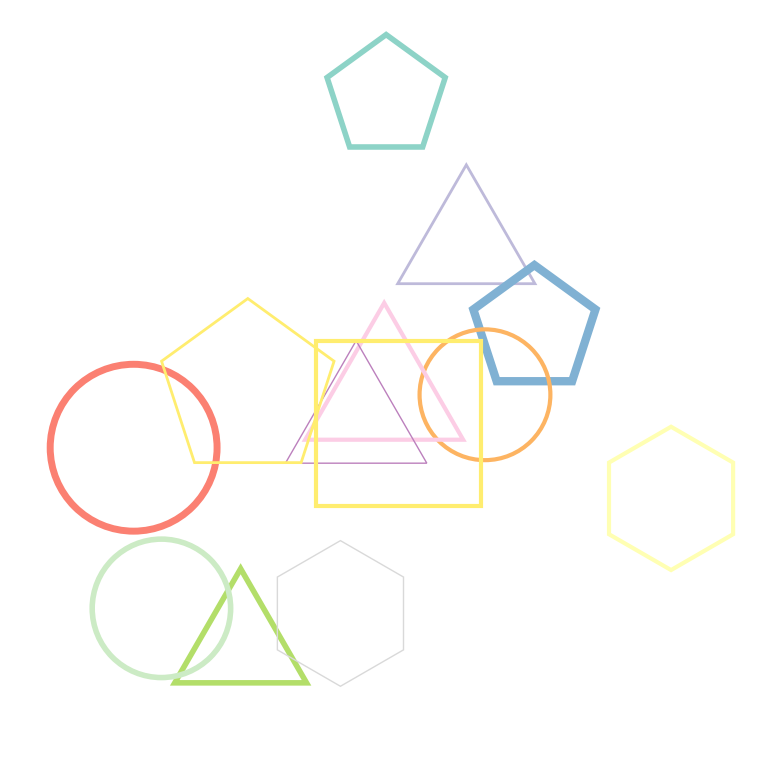[{"shape": "pentagon", "thickness": 2, "radius": 0.4, "center": [0.501, 0.874]}, {"shape": "hexagon", "thickness": 1.5, "radius": 0.47, "center": [0.872, 0.353]}, {"shape": "triangle", "thickness": 1, "radius": 0.51, "center": [0.606, 0.683]}, {"shape": "circle", "thickness": 2.5, "radius": 0.54, "center": [0.174, 0.419]}, {"shape": "pentagon", "thickness": 3, "radius": 0.42, "center": [0.694, 0.572]}, {"shape": "circle", "thickness": 1.5, "radius": 0.42, "center": [0.63, 0.487]}, {"shape": "triangle", "thickness": 2, "radius": 0.49, "center": [0.313, 0.163]}, {"shape": "triangle", "thickness": 1.5, "radius": 0.59, "center": [0.499, 0.488]}, {"shape": "hexagon", "thickness": 0.5, "radius": 0.47, "center": [0.442, 0.203]}, {"shape": "triangle", "thickness": 0.5, "radius": 0.53, "center": [0.462, 0.451]}, {"shape": "circle", "thickness": 2, "radius": 0.45, "center": [0.21, 0.21]}, {"shape": "square", "thickness": 1.5, "radius": 0.54, "center": [0.517, 0.45]}, {"shape": "pentagon", "thickness": 1, "radius": 0.59, "center": [0.322, 0.494]}]